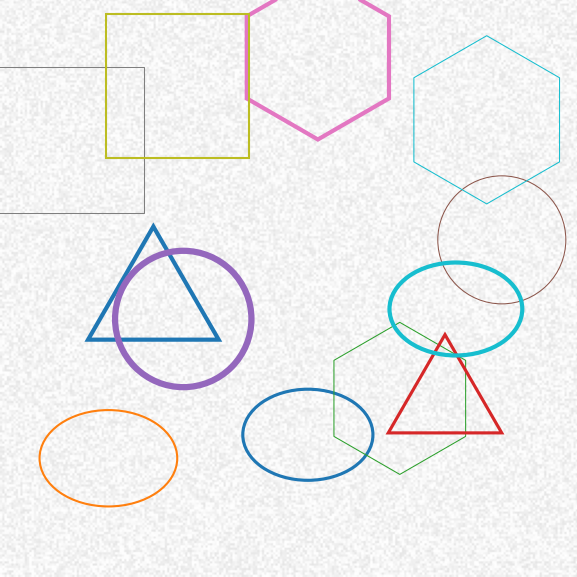[{"shape": "oval", "thickness": 1.5, "radius": 0.56, "center": [0.533, 0.246]}, {"shape": "triangle", "thickness": 2, "radius": 0.65, "center": [0.266, 0.476]}, {"shape": "oval", "thickness": 1, "radius": 0.6, "center": [0.188, 0.206]}, {"shape": "hexagon", "thickness": 0.5, "radius": 0.66, "center": [0.692, 0.309]}, {"shape": "triangle", "thickness": 1.5, "radius": 0.57, "center": [0.771, 0.306]}, {"shape": "circle", "thickness": 3, "radius": 0.59, "center": [0.317, 0.447]}, {"shape": "circle", "thickness": 0.5, "radius": 0.55, "center": [0.869, 0.584]}, {"shape": "hexagon", "thickness": 2, "radius": 0.71, "center": [0.55, 0.9]}, {"shape": "square", "thickness": 0.5, "radius": 0.63, "center": [0.122, 0.756]}, {"shape": "square", "thickness": 1, "radius": 0.62, "center": [0.308, 0.85]}, {"shape": "hexagon", "thickness": 0.5, "radius": 0.73, "center": [0.843, 0.792]}, {"shape": "oval", "thickness": 2, "radius": 0.57, "center": [0.789, 0.464]}]